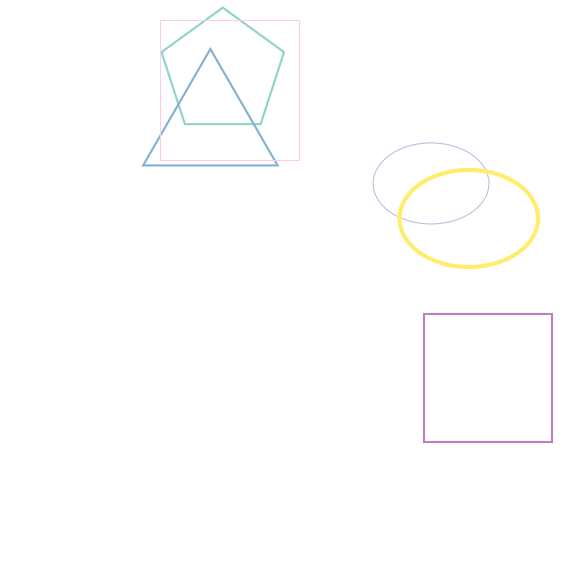[{"shape": "pentagon", "thickness": 1, "radius": 0.56, "center": [0.386, 0.874]}, {"shape": "oval", "thickness": 0.5, "radius": 0.5, "center": [0.746, 0.681]}, {"shape": "triangle", "thickness": 1, "radius": 0.67, "center": [0.364, 0.78]}, {"shape": "square", "thickness": 0.5, "radius": 0.61, "center": [0.397, 0.843]}, {"shape": "square", "thickness": 1, "radius": 0.55, "center": [0.844, 0.345]}, {"shape": "oval", "thickness": 2, "radius": 0.6, "center": [0.812, 0.621]}]